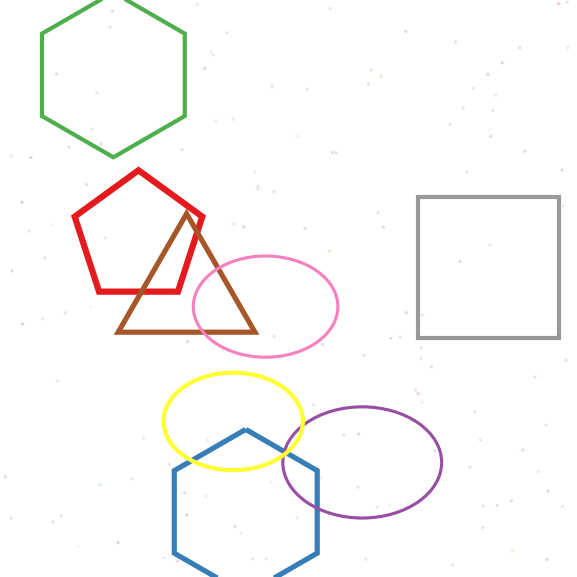[{"shape": "pentagon", "thickness": 3, "radius": 0.58, "center": [0.24, 0.588]}, {"shape": "hexagon", "thickness": 2.5, "radius": 0.71, "center": [0.426, 0.113]}, {"shape": "hexagon", "thickness": 2, "radius": 0.71, "center": [0.196, 0.87]}, {"shape": "oval", "thickness": 1.5, "radius": 0.69, "center": [0.627, 0.198]}, {"shape": "oval", "thickness": 2, "radius": 0.6, "center": [0.404, 0.269]}, {"shape": "triangle", "thickness": 2.5, "radius": 0.68, "center": [0.323, 0.492]}, {"shape": "oval", "thickness": 1.5, "radius": 0.63, "center": [0.46, 0.468]}, {"shape": "square", "thickness": 2, "radius": 0.61, "center": [0.846, 0.535]}]